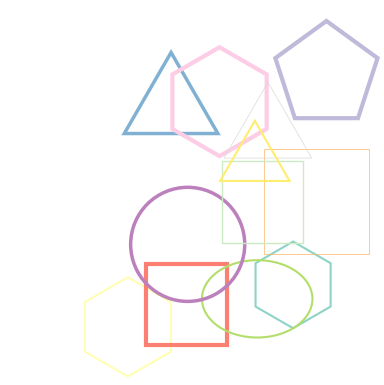[{"shape": "hexagon", "thickness": 1.5, "radius": 0.56, "center": [0.761, 0.26]}, {"shape": "hexagon", "thickness": 1.5, "radius": 0.64, "center": [0.332, 0.151]}, {"shape": "pentagon", "thickness": 3, "radius": 0.7, "center": [0.848, 0.806]}, {"shape": "square", "thickness": 3, "radius": 0.53, "center": [0.485, 0.208]}, {"shape": "triangle", "thickness": 2.5, "radius": 0.7, "center": [0.444, 0.723]}, {"shape": "square", "thickness": 0.5, "radius": 0.68, "center": [0.823, 0.476]}, {"shape": "oval", "thickness": 1.5, "radius": 0.72, "center": [0.668, 0.224]}, {"shape": "hexagon", "thickness": 3, "radius": 0.71, "center": [0.57, 0.736]}, {"shape": "triangle", "thickness": 0.5, "radius": 0.66, "center": [0.696, 0.655]}, {"shape": "circle", "thickness": 2.5, "radius": 0.74, "center": [0.488, 0.365]}, {"shape": "square", "thickness": 1, "radius": 0.53, "center": [0.681, 0.475]}, {"shape": "triangle", "thickness": 1.5, "radius": 0.52, "center": [0.662, 0.582]}]